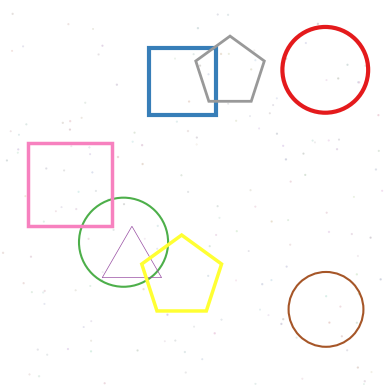[{"shape": "circle", "thickness": 3, "radius": 0.56, "center": [0.845, 0.819]}, {"shape": "square", "thickness": 3, "radius": 0.44, "center": [0.473, 0.789]}, {"shape": "circle", "thickness": 1.5, "radius": 0.58, "center": [0.321, 0.371]}, {"shape": "triangle", "thickness": 0.5, "radius": 0.44, "center": [0.343, 0.323]}, {"shape": "pentagon", "thickness": 2.5, "radius": 0.55, "center": [0.472, 0.28]}, {"shape": "circle", "thickness": 1.5, "radius": 0.49, "center": [0.847, 0.196]}, {"shape": "square", "thickness": 2.5, "radius": 0.54, "center": [0.182, 0.521]}, {"shape": "pentagon", "thickness": 2, "radius": 0.47, "center": [0.598, 0.813]}]